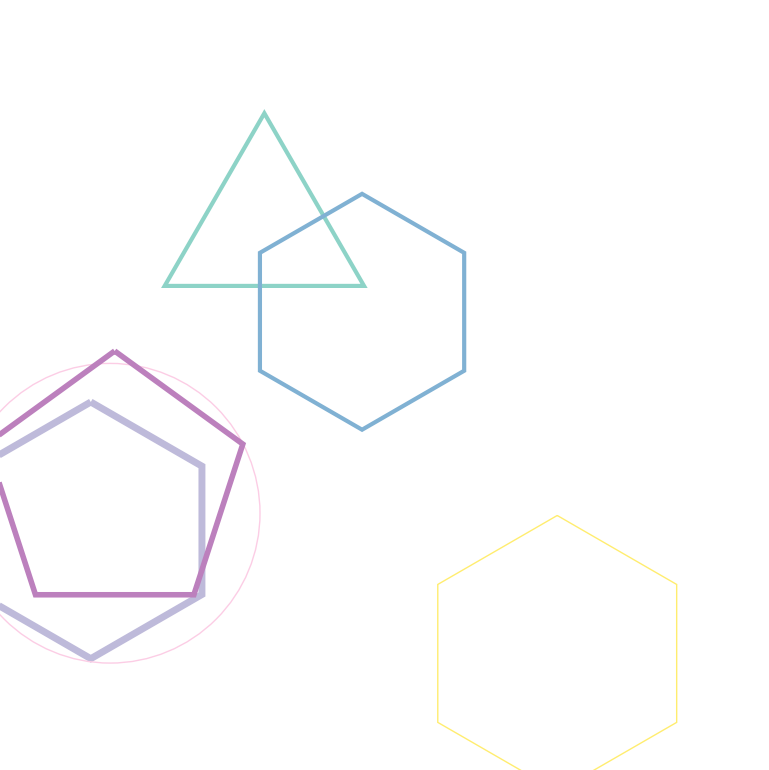[{"shape": "triangle", "thickness": 1.5, "radius": 0.75, "center": [0.343, 0.703]}, {"shape": "hexagon", "thickness": 2.5, "radius": 0.83, "center": [0.118, 0.311]}, {"shape": "hexagon", "thickness": 1.5, "radius": 0.77, "center": [0.47, 0.595]}, {"shape": "circle", "thickness": 0.5, "radius": 0.97, "center": [0.143, 0.333]}, {"shape": "pentagon", "thickness": 2, "radius": 0.87, "center": [0.149, 0.369]}, {"shape": "hexagon", "thickness": 0.5, "radius": 0.9, "center": [0.724, 0.151]}]